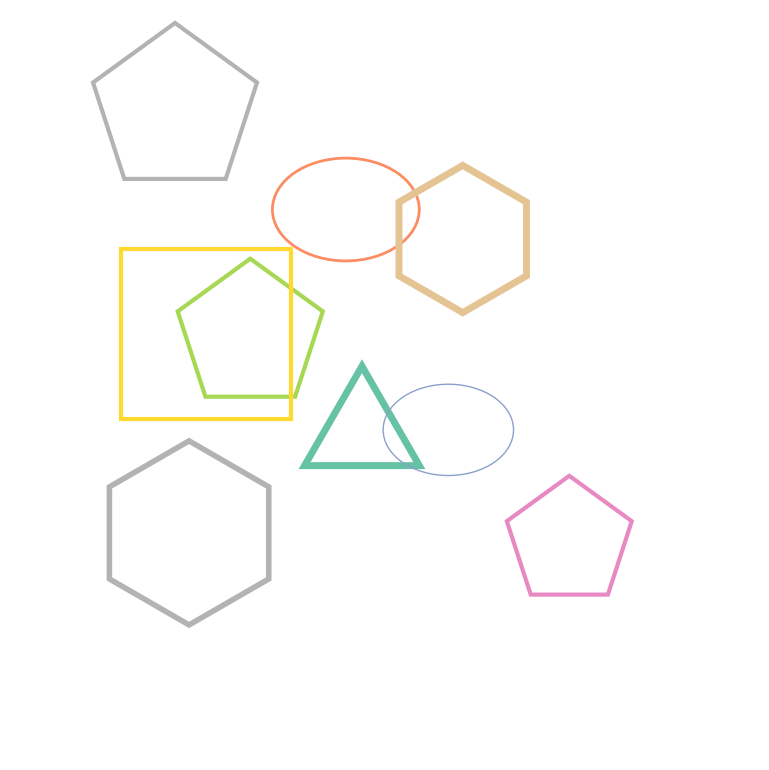[{"shape": "triangle", "thickness": 2.5, "radius": 0.43, "center": [0.47, 0.438]}, {"shape": "oval", "thickness": 1, "radius": 0.48, "center": [0.449, 0.728]}, {"shape": "oval", "thickness": 0.5, "radius": 0.42, "center": [0.582, 0.442]}, {"shape": "pentagon", "thickness": 1.5, "radius": 0.43, "center": [0.739, 0.297]}, {"shape": "pentagon", "thickness": 1.5, "radius": 0.5, "center": [0.325, 0.565]}, {"shape": "square", "thickness": 1.5, "radius": 0.55, "center": [0.267, 0.566]}, {"shape": "hexagon", "thickness": 2.5, "radius": 0.48, "center": [0.601, 0.69]}, {"shape": "hexagon", "thickness": 2, "radius": 0.6, "center": [0.246, 0.308]}, {"shape": "pentagon", "thickness": 1.5, "radius": 0.56, "center": [0.227, 0.858]}]